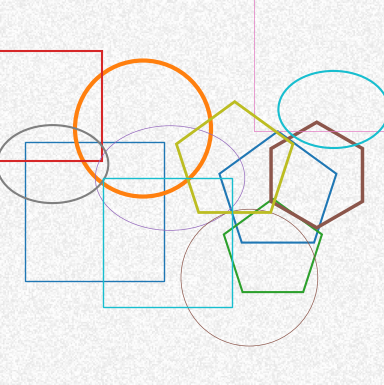[{"shape": "pentagon", "thickness": 1.5, "radius": 0.8, "center": [0.722, 0.499]}, {"shape": "square", "thickness": 1, "radius": 0.9, "center": [0.244, 0.45]}, {"shape": "circle", "thickness": 3, "radius": 0.88, "center": [0.371, 0.666]}, {"shape": "pentagon", "thickness": 1.5, "radius": 0.67, "center": [0.709, 0.35]}, {"shape": "square", "thickness": 1.5, "radius": 0.72, "center": [0.12, 0.724]}, {"shape": "oval", "thickness": 0.5, "radius": 0.97, "center": [0.442, 0.538]}, {"shape": "circle", "thickness": 0.5, "radius": 0.89, "center": [0.648, 0.279]}, {"shape": "hexagon", "thickness": 2.5, "radius": 0.69, "center": [0.823, 0.545]}, {"shape": "square", "thickness": 0.5, "radius": 0.86, "center": [0.832, 0.831]}, {"shape": "oval", "thickness": 1.5, "radius": 0.72, "center": [0.137, 0.574]}, {"shape": "pentagon", "thickness": 2, "radius": 0.8, "center": [0.61, 0.577]}, {"shape": "square", "thickness": 1, "radius": 0.84, "center": [0.435, 0.37]}, {"shape": "oval", "thickness": 1.5, "radius": 0.72, "center": [0.866, 0.716]}]